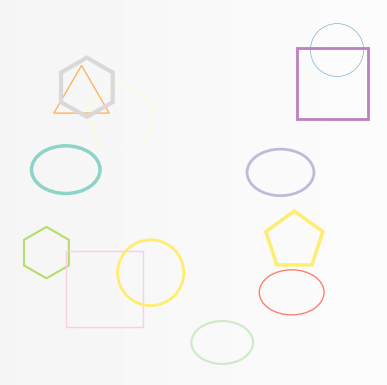[{"shape": "oval", "thickness": 2.5, "radius": 0.44, "center": [0.17, 0.559]}, {"shape": "pentagon", "thickness": 0.5, "radius": 0.47, "center": [0.312, 0.693]}, {"shape": "oval", "thickness": 2, "radius": 0.43, "center": [0.724, 0.552]}, {"shape": "oval", "thickness": 1, "radius": 0.42, "center": [0.753, 0.241]}, {"shape": "circle", "thickness": 0.5, "radius": 0.34, "center": [0.87, 0.87]}, {"shape": "triangle", "thickness": 1, "radius": 0.41, "center": [0.21, 0.747]}, {"shape": "hexagon", "thickness": 1.5, "radius": 0.33, "center": [0.12, 0.344]}, {"shape": "square", "thickness": 1, "radius": 0.49, "center": [0.27, 0.249]}, {"shape": "hexagon", "thickness": 3, "radius": 0.38, "center": [0.224, 0.773]}, {"shape": "square", "thickness": 2, "radius": 0.46, "center": [0.858, 0.782]}, {"shape": "oval", "thickness": 1.5, "radius": 0.4, "center": [0.574, 0.11]}, {"shape": "circle", "thickness": 2, "radius": 0.43, "center": [0.389, 0.292]}, {"shape": "pentagon", "thickness": 2.5, "radius": 0.39, "center": [0.76, 0.375]}]